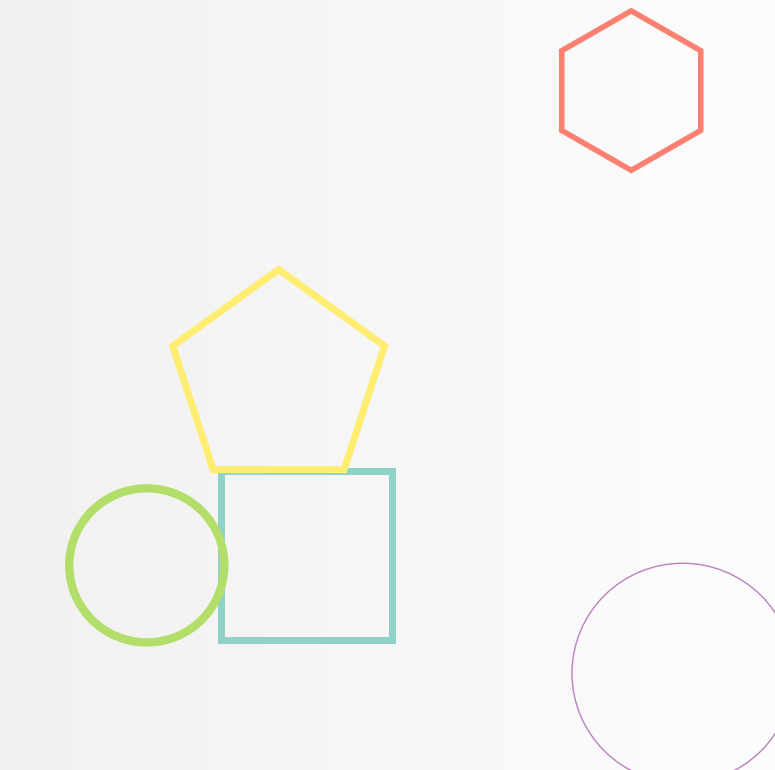[{"shape": "square", "thickness": 2.5, "radius": 0.55, "center": [0.396, 0.278]}, {"shape": "hexagon", "thickness": 2, "radius": 0.52, "center": [0.815, 0.882]}, {"shape": "circle", "thickness": 3, "radius": 0.5, "center": [0.189, 0.266]}, {"shape": "circle", "thickness": 0.5, "radius": 0.71, "center": [0.881, 0.126]}, {"shape": "pentagon", "thickness": 2.5, "radius": 0.72, "center": [0.36, 0.506]}]